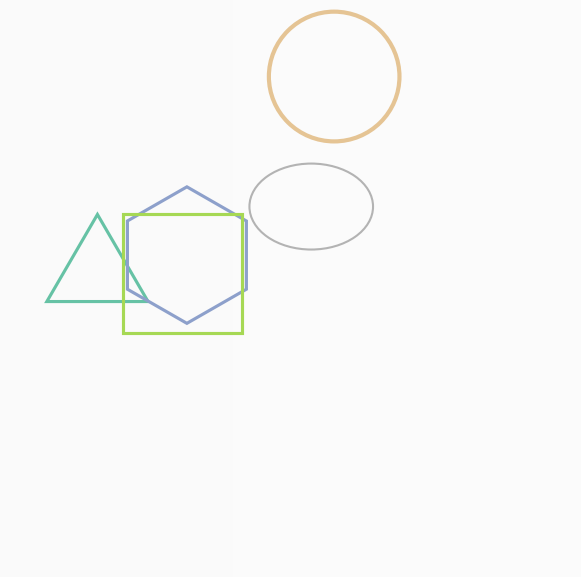[{"shape": "triangle", "thickness": 1.5, "radius": 0.5, "center": [0.168, 0.527]}, {"shape": "hexagon", "thickness": 1.5, "radius": 0.59, "center": [0.322, 0.557]}, {"shape": "square", "thickness": 1.5, "radius": 0.51, "center": [0.314, 0.525]}, {"shape": "circle", "thickness": 2, "radius": 0.56, "center": [0.575, 0.867]}, {"shape": "oval", "thickness": 1, "radius": 0.53, "center": [0.535, 0.641]}]